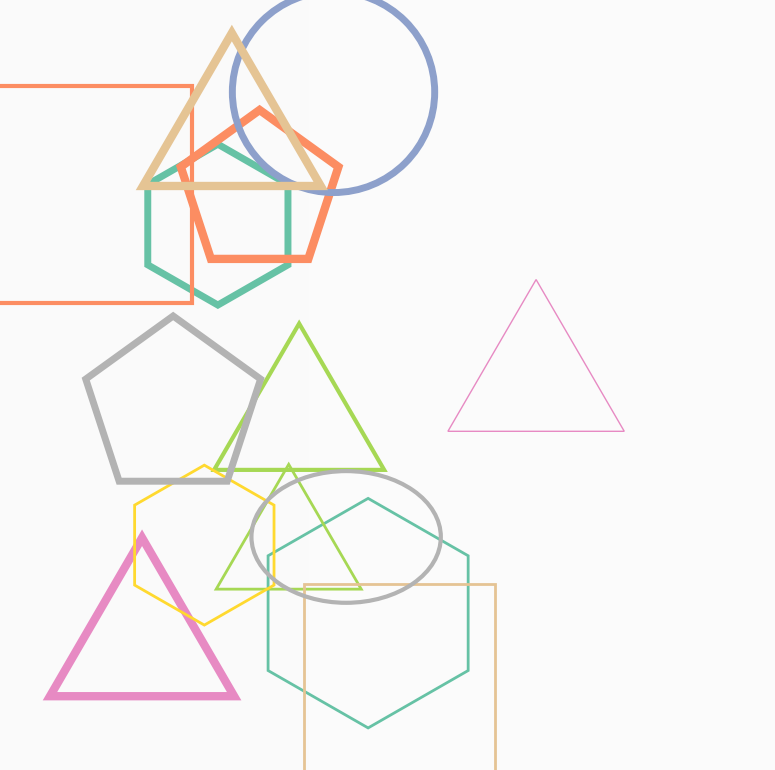[{"shape": "hexagon", "thickness": 1, "radius": 0.75, "center": [0.475, 0.204]}, {"shape": "hexagon", "thickness": 2.5, "radius": 0.52, "center": [0.281, 0.708]}, {"shape": "square", "thickness": 1.5, "radius": 0.71, "center": [0.106, 0.747]}, {"shape": "pentagon", "thickness": 3, "radius": 0.53, "center": [0.335, 0.75]}, {"shape": "circle", "thickness": 2.5, "radius": 0.65, "center": [0.43, 0.88]}, {"shape": "triangle", "thickness": 3, "radius": 0.69, "center": [0.183, 0.164]}, {"shape": "triangle", "thickness": 0.5, "radius": 0.66, "center": [0.692, 0.506]}, {"shape": "triangle", "thickness": 1.5, "radius": 0.63, "center": [0.386, 0.453]}, {"shape": "triangle", "thickness": 1, "radius": 0.54, "center": [0.373, 0.289]}, {"shape": "hexagon", "thickness": 1, "radius": 0.52, "center": [0.264, 0.292]}, {"shape": "square", "thickness": 1, "radius": 0.62, "center": [0.516, 0.119]}, {"shape": "triangle", "thickness": 3, "radius": 0.66, "center": [0.299, 0.825]}, {"shape": "pentagon", "thickness": 2.5, "radius": 0.59, "center": [0.223, 0.471]}, {"shape": "oval", "thickness": 1.5, "radius": 0.61, "center": [0.447, 0.303]}]